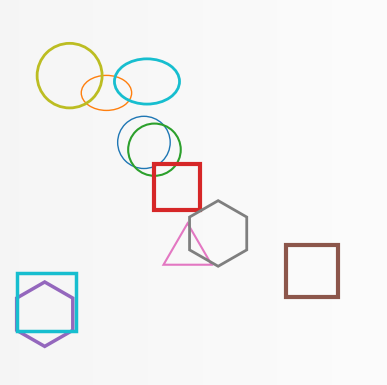[{"shape": "circle", "thickness": 1, "radius": 0.34, "center": [0.371, 0.63]}, {"shape": "oval", "thickness": 1, "radius": 0.32, "center": [0.275, 0.759]}, {"shape": "circle", "thickness": 1.5, "radius": 0.34, "center": [0.399, 0.611]}, {"shape": "square", "thickness": 3, "radius": 0.3, "center": [0.456, 0.514]}, {"shape": "hexagon", "thickness": 2.5, "radius": 0.42, "center": [0.115, 0.184]}, {"shape": "square", "thickness": 3, "radius": 0.34, "center": [0.804, 0.296]}, {"shape": "triangle", "thickness": 1.5, "radius": 0.36, "center": [0.484, 0.348]}, {"shape": "hexagon", "thickness": 2, "radius": 0.43, "center": [0.563, 0.394]}, {"shape": "circle", "thickness": 2, "radius": 0.42, "center": [0.18, 0.804]}, {"shape": "oval", "thickness": 2, "radius": 0.42, "center": [0.379, 0.788]}, {"shape": "square", "thickness": 2.5, "radius": 0.38, "center": [0.121, 0.216]}]